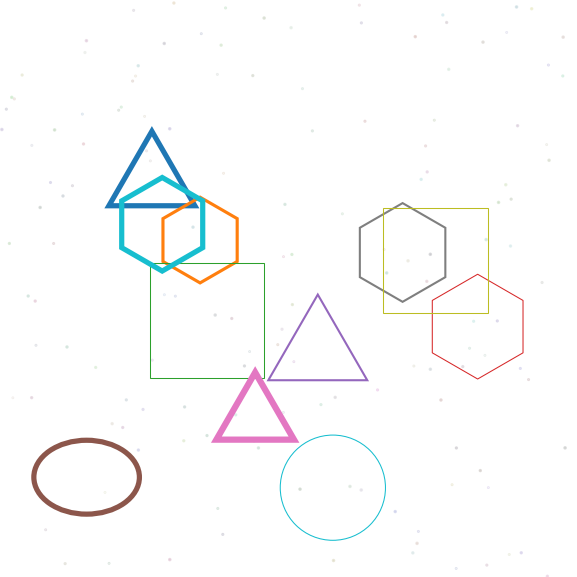[{"shape": "triangle", "thickness": 2.5, "radius": 0.43, "center": [0.263, 0.686]}, {"shape": "hexagon", "thickness": 1.5, "radius": 0.37, "center": [0.346, 0.583]}, {"shape": "square", "thickness": 0.5, "radius": 0.5, "center": [0.358, 0.444]}, {"shape": "hexagon", "thickness": 0.5, "radius": 0.45, "center": [0.827, 0.434]}, {"shape": "triangle", "thickness": 1, "radius": 0.49, "center": [0.55, 0.39]}, {"shape": "oval", "thickness": 2.5, "radius": 0.46, "center": [0.15, 0.173]}, {"shape": "triangle", "thickness": 3, "radius": 0.39, "center": [0.442, 0.277]}, {"shape": "hexagon", "thickness": 1, "radius": 0.43, "center": [0.697, 0.562]}, {"shape": "square", "thickness": 0.5, "radius": 0.46, "center": [0.754, 0.548]}, {"shape": "hexagon", "thickness": 2.5, "radius": 0.4, "center": [0.281, 0.611]}, {"shape": "circle", "thickness": 0.5, "radius": 0.46, "center": [0.576, 0.155]}]